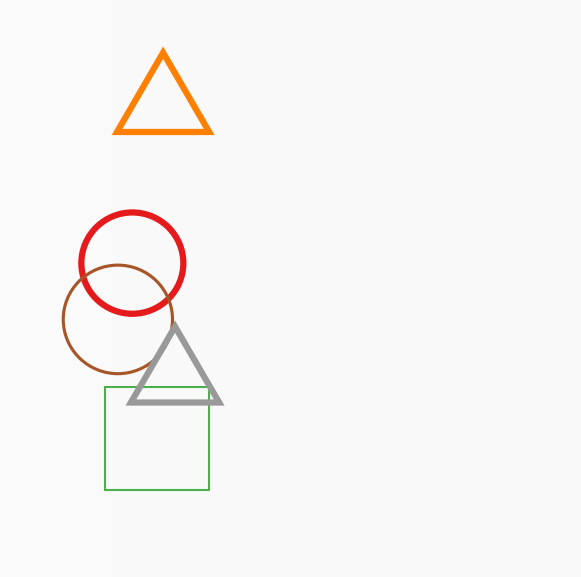[{"shape": "circle", "thickness": 3, "radius": 0.44, "center": [0.228, 0.544]}, {"shape": "square", "thickness": 1, "radius": 0.45, "center": [0.27, 0.24]}, {"shape": "triangle", "thickness": 3, "radius": 0.46, "center": [0.281, 0.816]}, {"shape": "circle", "thickness": 1.5, "radius": 0.47, "center": [0.203, 0.446]}, {"shape": "triangle", "thickness": 3, "radius": 0.44, "center": [0.301, 0.346]}]